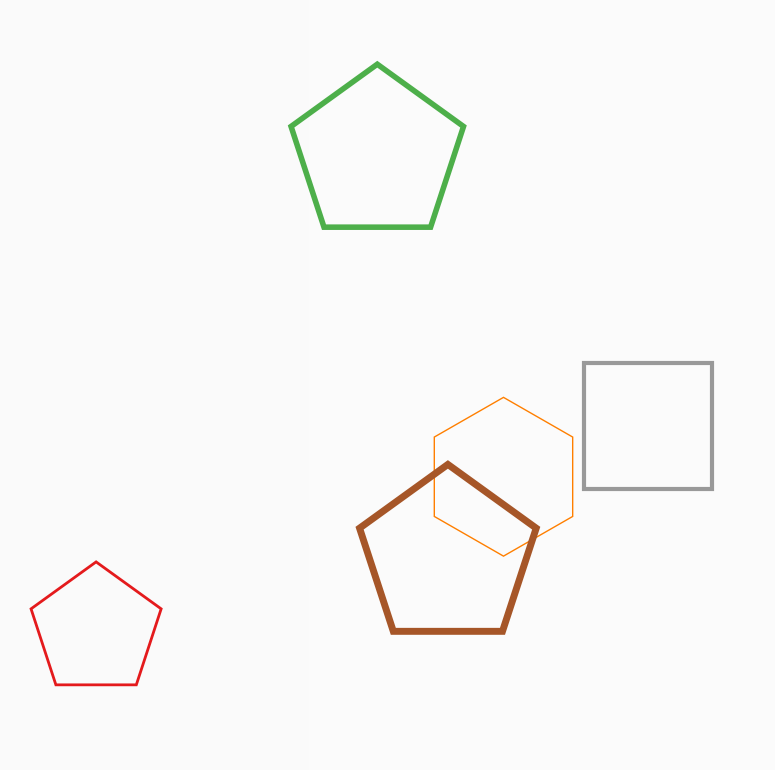[{"shape": "pentagon", "thickness": 1, "radius": 0.44, "center": [0.124, 0.182]}, {"shape": "pentagon", "thickness": 2, "radius": 0.58, "center": [0.487, 0.8]}, {"shape": "hexagon", "thickness": 0.5, "radius": 0.52, "center": [0.65, 0.381]}, {"shape": "pentagon", "thickness": 2.5, "radius": 0.6, "center": [0.578, 0.277]}, {"shape": "square", "thickness": 1.5, "radius": 0.41, "center": [0.836, 0.447]}]